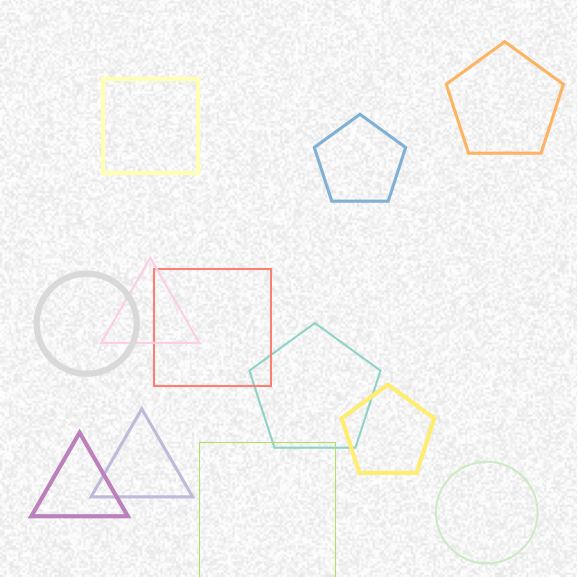[{"shape": "pentagon", "thickness": 1, "radius": 0.6, "center": [0.545, 0.32]}, {"shape": "square", "thickness": 2, "radius": 0.41, "center": [0.26, 0.781]}, {"shape": "triangle", "thickness": 1.5, "radius": 0.51, "center": [0.246, 0.19]}, {"shape": "square", "thickness": 1, "radius": 0.51, "center": [0.367, 0.432]}, {"shape": "pentagon", "thickness": 1.5, "radius": 0.42, "center": [0.623, 0.718]}, {"shape": "pentagon", "thickness": 1.5, "radius": 0.53, "center": [0.874, 0.82]}, {"shape": "square", "thickness": 0.5, "radius": 0.59, "center": [0.462, 0.116]}, {"shape": "triangle", "thickness": 1, "radius": 0.49, "center": [0.26, 0.454]}, {"shape": "circle", "thickness": 3, "radius": 0.43, "center": [0.15, 0.439]}, {"shape": "triangle", "thickness": 2, "radius": 0.48, "center": [0.138, 0.153]}, {"shape": "circle", "thickness": 1, "radius": 0.44, "center": [0.843, 0.112]}, {"shape": "pentagon", "thickness": 2, "radius": 0.42, "center": [0.672, 0.249]}]